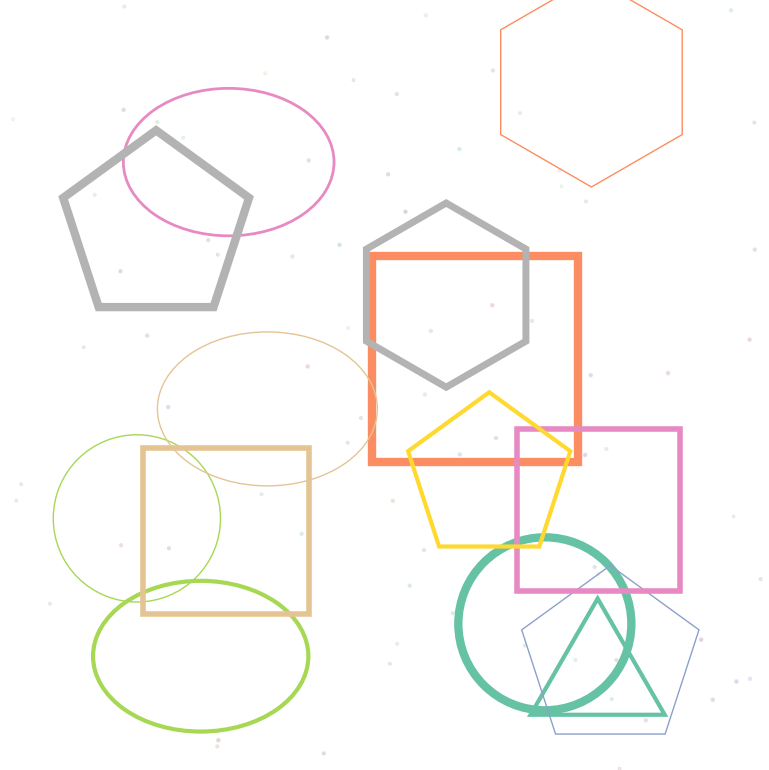[{"shape": "circle", "thickness": 3, "radius": 0.56, "center": [0.708, 0.19]}, {"shape": "triangle", "thickness": 1.5, "radius": 0.5, "center": [0.776, 0.122]}, {"shape": "square", "thickness": 3, "radius": 0.67, "center": [0.617, 0.534]}, {"shape": "hexagon", "thickness": 0.5, "radius": 0.68, "center": [0.768, 0.893]}, {"shape": "pentagon", "thickness": 0.5, "radius": 0.61, "center": [0.793, 0.145]}, {"shape": "square", "thickness": 2, "radius": 0.53, "center": [0.777, 0.338]}, {"shape": "oval", "thickness": 1, "radius": 0.68, "center": [0.297, 0.79]}, {"shape": "circle", "thickness": 0.5, "radius": 0.54, "center": [0.178, 0.327]}, {"shape": "oval", "thickness": 1.5, "radius": 0.7, "center": [0.261, 0.148]}, {"shape": "pentagon", "thickness": 1.5, "radius": 0.55, "center": [0.635, 0.38]}, {"shape": "oval", "thickness": 0.5, "radius": 0.71, "center": [0.347, 0.469]}, {"shape": "square", "thickness": 2, "radius": 0.54, "center": [0.294, 0.31]}, {"shape": "hexagon", "thickness": 2.5, "radius": 0.6, "center": [0.579, 0.617]}, {"shape": "pentagon", "thickness": 3, "radius": 0.63, "center": [0.203, 0.704]}]